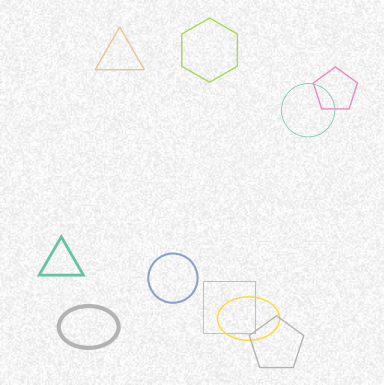[{"shape": "triangle", "thickness": 2, "radius": 0.33, "center": [0.159, 0.319]}, {"shape": "circle", "thickness": 0.5, "radius": 0.35, "center": [0.8, 0.714]}, {"shape": "square", "thickness": 0.5, "radius": 0.34, "center": [0.594, 0.202]}, {"shape": "circle", "thickness": 1.5, "radius": 0.32, "center": [0.449, 0.278]}, {"shape": "pentagon", "thickness": 1, "radius": 0.3, "center": [0.871, 0.766]}, {"shape": "hexagon", "thickness": 1, "radius": 0.42, "center": [0.544, 0.87]}, {"shape": "oval", "thickness": 1, "radius": 0.4, "center": [0.645, 0.172]}, {"shape": "triangle", "thickness": 1, "radius": 0.37, "center": [0.311, 0.856]}, {"shape": "oval", "thickness": 3, "radius": 0.39, "center": [0.23, 0.151]}, {"shape": "pentagon", "thickness": 1, "radius": 0.37, "center": [0.718, 0.105]}]